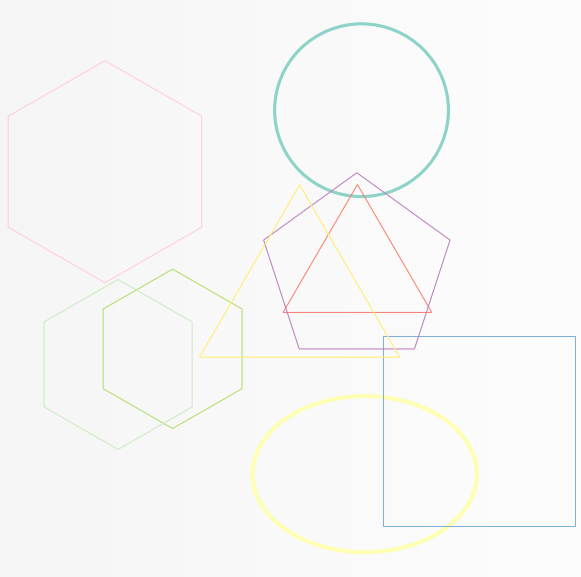[{"shape": "circle", "thickness": 1.5, "radius": 0.75, "center": [0.622, 0.808]}, {"shape": "oval", "thickness": 2, "radius": 0.97, "center": [0.627, 0.178]}, {"shape": "triangle", "thickness": 0.5, "radius": 0.74, "center": [0.615, 0.532]}, {"shape": "square", "thickness": 0.5, "radius": 0.82, "center": [0.824, 0.253]}, {"shape": "hexagon", "thickness": 0.5, "radius": 0.69, "center": [0.297, 0.395]}, {"shape": "hexagon", "thickness": 0.5, "radius": 0.96, "center": [0.181, 0.702]}, {"shape": "pentagon", "thickness": 0.5, "radius": 0.84, "center": [0.614, 0.531]}, {"shape": "hexagon", "thickness": 0.5, "radius": 0.74, "center": [0.203, 0.368]}, {"shape": "triangle", "thickness": 0.5, "radius": 0.99, "center": [0.516, 0.48]}]